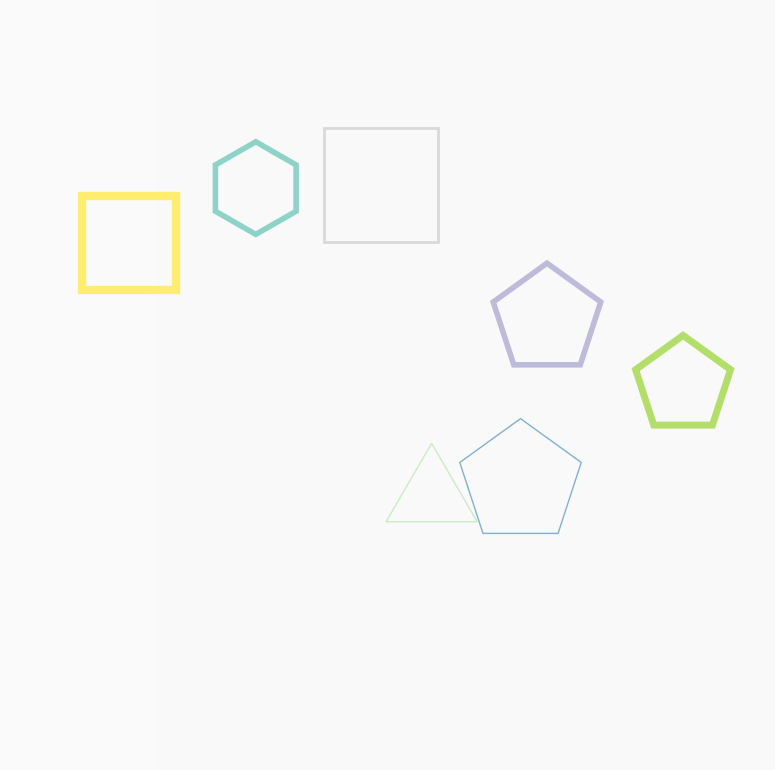[{"shape": "hexagon", "thickness": 2, "radius": 0.3, "center": [0.33, 0.756]}, {"shape": "pentagon", "thickness": 2, "radius": 0.36, "center": [0.706, 0.585]}, {"shape": "pentagon", "thickness": 0.5, "radius": 0.41, "center": [0.672, 0.374]}, {"shape": "pentagon", "thickness": 2.5, "radius": 0.32, "center": [0.881, 0.5]}, {"shape": "square", "thickness": 1, "radius": 0.37, "center": [0.492, 0.759]}, {"shape": "triangle", "thickness": 0.5, "radius": 0.34, "center": [0.557, 0.356]}, {"shape": "square", "thickness": 3, "radius": 0.3, "center": [0.166, 0.685]}]